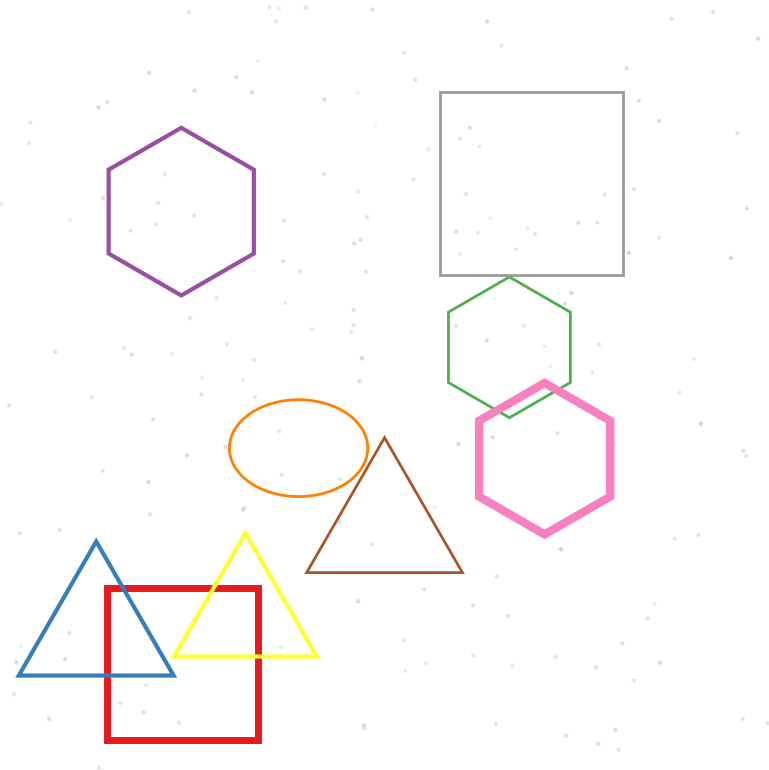[{"shape": "square", "thickness": 2.5, "radius": 0.49, "center": [0.237, 0.138]}, {"shape": "triangle", "thickness": 1.5, "radius": 0.58, "center": [0.125, 0.181]}, {"shape": "hexagon", "thickness": 1, "radius": 0.46, "center": [0.662, 0.549]}, {"shape": "hexagon", "thickness": 1.5, "radius": 0.54, "center": [0.235, 0.725]}, {"shape": "oval", "thickness": 1, "radius": 0.45, "center": [0.388, 0.418]}, {"shape": "triangle", "thickness": 1.5, "radius": 0.53, "center": [0.319, 0.201]}, {"shape": "triangle", "thickness": 1, "radius": 0.58, "center": [0.499, 0.315]}, {"shape": "hexagon", "thickness": 3, "radius": 0.49, "center": [0.707, 0.404]}, {"shape": "square", "thickness": 1, "radius": 0.59, "center": [0.69, 0.762]}]